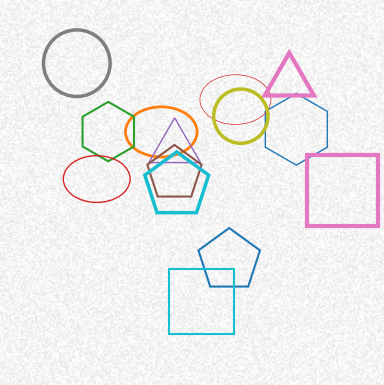[{"shape": "hexagon", "thickness": 1, "radius": 0.46, "center": [0.77, 0.664]}, {"shape": "pentagon", "thickness": 1.5, "radius": 0.42, "center": [0.595, 0.324]}, {"shape": "oval", "thickness": 2, "radius": 0.46, "center": [0.419, 0.657]}, {"shape": "hexagon", "thickness": 1.5, "radius": 0.39, "center": [0.281, 0.658]}, {"shape": "oval", "thickness": 1, "radius": 0.43, "center": [0.251, 0.535]}, {"shape": "oval", "thickness": 0.5, "radius": 0.46, "center": [0.611, 0.741]}, {"shape": "triangle", "thickness": 1, "radius": 0.39, "center": [0.454, 0.616]}, {"shape": "pentagon", "thickness": 1.5, "radius": 0.37, "center": [0.453, 0.549]}, {"shape": "square", "thickness": 3, "radius": 0.46, "center": [0.89, 0.505]}, {"shape": "triangle", "thickness": 3, "radius": 0.37, "center": [0.751, 0.789]}, {"shape": "circle", "thickness": 2.5, "radius": 0.43, "center": [0.199, 0.836]}, {"shape": "circle", "thickness": 2.5, "radius": 0.35, "center": [0.626, 0.698]}, {"shape": "pentagon", "thickness": 2.5, "radius": 0.44, "center": [0.459, 0.518]}, {"shape": "square", "thickness": 1.5, "radius": 0.42, "center": [0.524, 0.216]}]